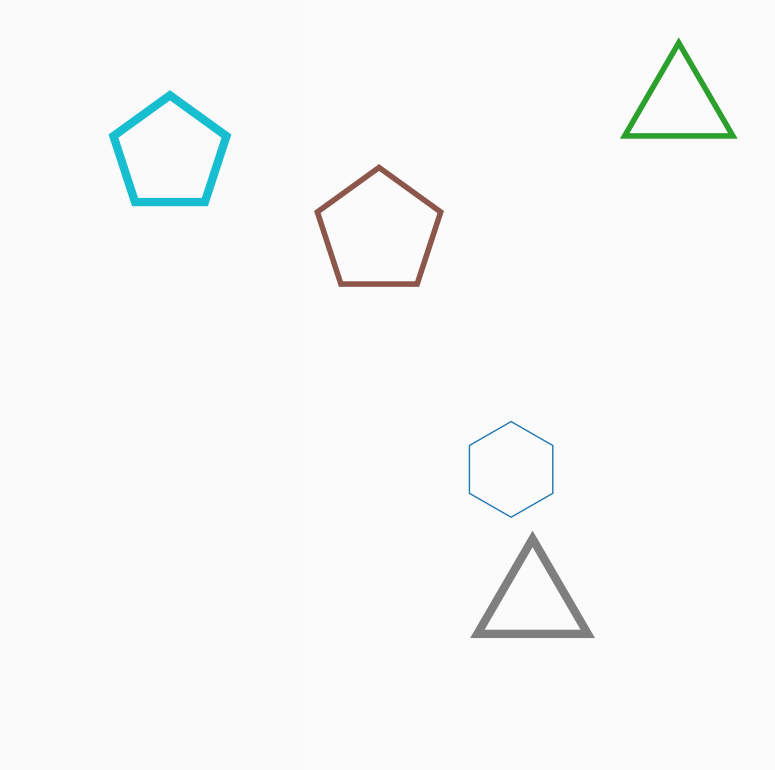[{"shape": "hexagon", "thickness": 0.5, "radius": 0.31, "center": [0.659, 0.39]}, {"shape": "triangle", "thickness": 2, "radius": 0.4, "center": [0.876, 0.864]}, {"shape": "pentagon", "thickness": 2, "radius": 0.42, "center": [0.489, 0.699]}, {"shape": "triangle", "thickness": 3, "radius": 0.41, "center": [0.687, 0.218]}, {"shape": "pentagon", "thickness": 3, "radius": 0.38, "center": [0.219, 0.8]}]